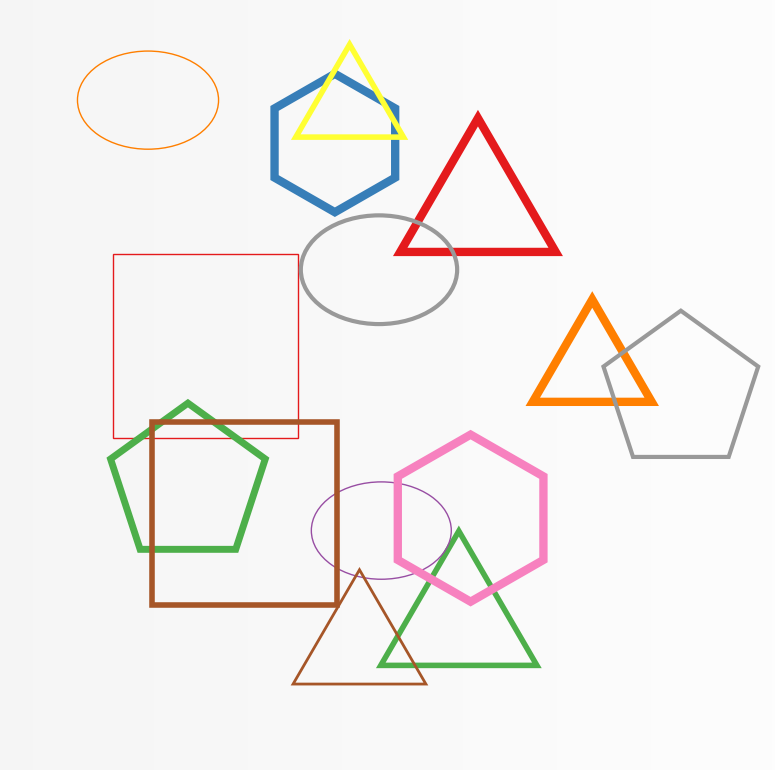[{"shape": "triangle", "thickness": 3, "radius": 0.58, "center": [0.617, 0.731]}, {"shape": "square", "thickness": 0.5, "radius": 0.6, "center": [0.265, 0.55]}, {"shape": "hexagon", "thickness": 3, "radius": 0.45, "center": [0.432, 0.814]}, {"shape": "pentagon", "thickness": 2.5, "radius": 0.52, "center": [0.242, 0.371]}, {"shape": "triangle", "thickness": 2, "radius": 0.58, "center": [0.592, 0.194]}, {"shape": "oval", "thickness": 0.5, "radius": 0.45, "center": [0.492, 0.311]}, {"shape": "oval", "thickness": 0.5, "radius": 0.46, "center": [0.191, 0.87]}, {"shape": "triangle", "thickness": 3, "radius": 0.44, "center": [0.764, 0.522]}, {"shape": "triangle", "thickness": 2, "radius": 0.4, "center": [0.451, 0.862]}, {"shape": "triangle", "thickness": 1, "radius": 0.49, "center": [0.464, 0.161]}, {"shape": "square", "thickness": 2, "radius": 0.6, "center": [0.315, 0.333]}, {"shape": "hexagon", "thickness": 3, "radius": 0.54, "center": [0.607, 0.327]}, {"shape": "oval", "thickness": 1.5, "radius": 0.5, "center": [0.489, 0.65]}, {"shape": "pentagon", "thickness": 1.5, "radius": 0.52, "center": [0.879, 0.492]}]